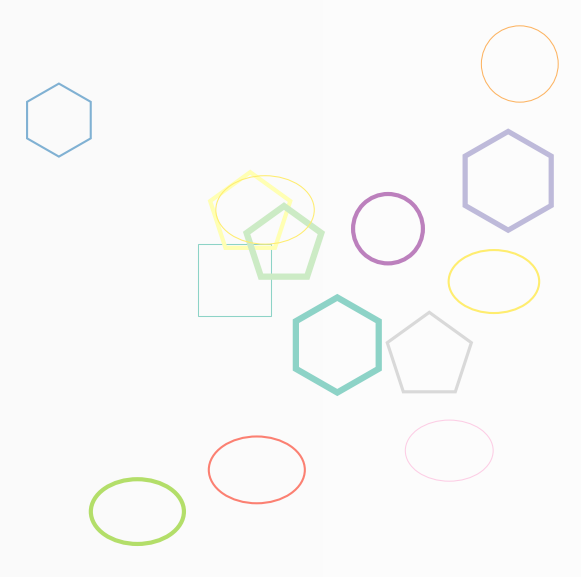[{"shape": "square", "thickness": 0.5, "radius": 0.31, "center": [0.404, 0.514]}, {"shape": "hexagon", "thickness": 3, "radius": 0.41, "center": [0.58, 0.402]}, {"shape": "pentagon", "thickness": 2, "radius": 0.36, "center": [0.43, 0.629]}, {"shape": "hexagon", "thickness": 2.5, "radius": 0.43, "center": [0.874, 0.686]}, {"shape": "oval", "thickness": 1, "radius": 0.41, "center": [0.442, 0.185]}, {"shape": "hexagon", "thickness": 1, "radius": 0.32, "center": [0.101, 0.791]}, {"shape": "circle", "thickness": 0.5, "radius": 0.33, "center": [0.894, 0.888]}, {"shape": "oval", "thickness": 2, "radius": 0.4, "center": [0.236, 0.113]}, {"shape": "oval", "thickness": 0.5, "radius": 0.38, "center": [0.773, 0.219]}, {"shape": "pentagon", "thickness": 1.5, "radius": 0.38, "center": [0.739, 0.382]}, {"shape": "circle", "thickness": 2, "radius": 0.3, "center": [0.668, 0.603]}, {"shape": "pentagon", "thickness": 3, "radius": 0.34, "center": [0.489, 0.575]}, {"shape": "oval", "thickness": 1, "radius": 0.39, "center": [0.85, 0.512]}, {"shape": "oval", "thickness": 0.5, "radius": 0.42, "center": [0.456, 0.636]}]